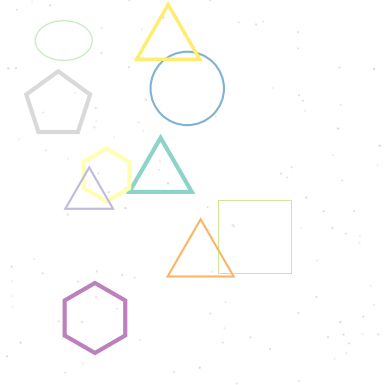[{"shape": "triangle", "thickness": 3, "radius": 0.47, "center": [0.417, 0.548]}, {"shape": "hexagon", "thickness": 3, "radius": 0.34, "center": [0.277, 0.545]}, {"shape": "triangle", "thickness": 1.5, "radius": 0.36, "center": [0.232, 0.494]}, {"shape": "circle", "thickness": 1.5, "radius": 0.48, "center": [0.486, 0.77]}, {"shape": "triangle", "thickness": 1.5, "radius": 0.5, "center": [0.521, 0.331]}, {"shape": "square", "thickness": 0.5, "radius": 0.47, "center": [0.662, 0.387]}, {"shape": "pentagon", "thickness": 3, "radius": 0.44, "center": [0.151, 0.728]}, {"shape": "hexagon", "thickness": 3, "radius": 0.45, "center": [0.247, 0.174]}, {"shape": "oval", "thickness": 1, "radius": 0.37, "center": [0.166, 0.895]}, {"shape": "triangle", "thickness": 2.5, "radius": 0.47, "center": [0.437, 0.893]}]